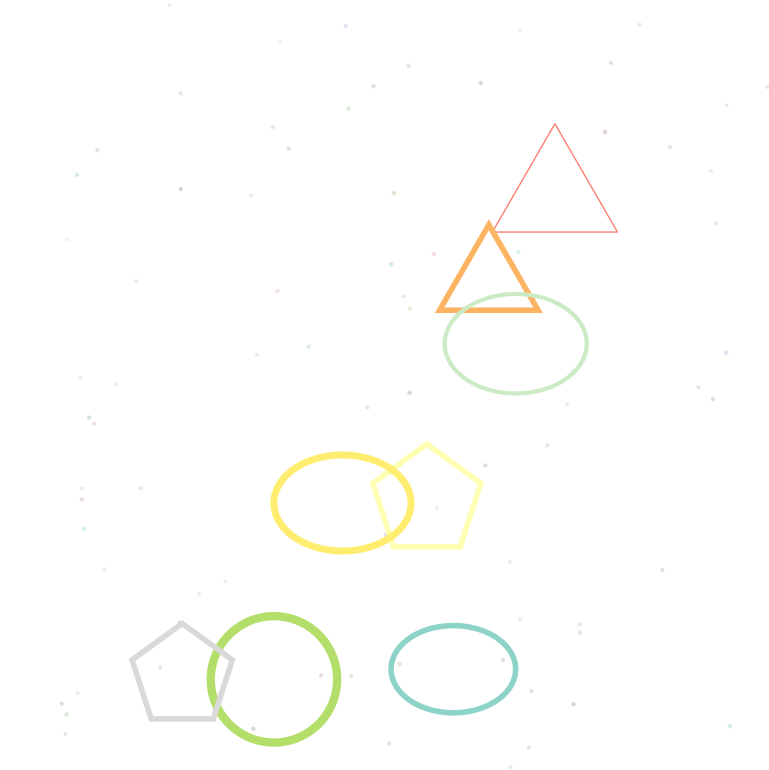[{"shape": "oval", "thickness": 2, "radius": 0.4, "center": [0.589, 0.131]}, {"shape": "pentagon", "thickness": 2, "radius": 0.37, "center": [0.554, 0.35]}, {"shape": "triangle", "thickness": 0.5, "radius": 0.47, "center": [0.721, 0.746]}, {"shape": "triangle", "thickness": 2, "radius": 0.37, "center": [0.635, 0.634]}, {"shape": "circle", "thickness": 3, "radius": 0.41, "center": [0.356, 0.118]}, {"shape": "pentagon", "thickness": 2, "radius": 0.34, "center": [0.237, 0.122]}, {"shape": "oval", "thickness": 1.5, "radius": 0.46, "center": [0.67, 0.554]}, {"shape": "oval", "thickness": 2.5, "radius": 0.45, "center": [0.445, 0.347]}]